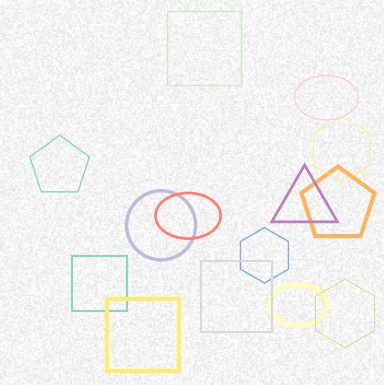[{"shape": "square", "thickness": 1.5, "radius": 0.35, "center": [0.258, 0.263]}, {"shape": "pentagon", "thickness": 1, "radius": 0.41, "center": [0.155, 0.568]}, {"shape": "oval", "thickness": 3, "radius": 0.38, "center": [0.774, 0.207]}, {"shape": "circle", "thickness": 2.5, "radius": 0.45, "center": [0.418, 0.415]}, {"shape": "oval", "thickness": 2, "radius": 0.42, "center": [0.489, 0.439]}, {"shape": "hexagon", "thickness": 1, "radius": 0.36, "center": [0.687, 0.337]}, {"shape": "pentagon", "thickness": 3, "radius": 0.5, "center": [0.878, 0.468]}, {"shape": "hexagon", "thickness": 0.5, "radius": 0.44, "center": [0.896, 0.186]}, {"shape": "oval", "thickness": 1, "radius": 0.41, "center": [0.848, 0.746]}, {"shape": "square", "thickness": 1.5, "radius": 0.46, "center": [0.614, 0.229]}, {"shape": "triangle", "thickness": 2, "radius": 0.49, "center": [0.791, 0.473]}, {"shape": "square", "thickness": 1, "radius": 0.48, "center": [0.529, 0.877]}, {"shape": "square", "thickness": 3, "radius": 0.47, "center": [0.371, 0.13]}, {"shape": "hexagon", "thickness": 0.5, "radius": 0.42, "center": [0.887, 0.612]}]